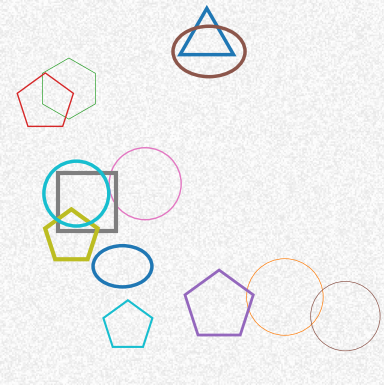[{"shape": "triangle", "thickness": 2.5, "radius": 0.4, "center": [0.537, 0.898]}, {"shape": "oval", "thickness": 2.5, "radius": 0.38, "center": [0.318, 0.308]}, {"shape": "circle", "thickness": 0.5, "radius": 0.5, "center": [0.74, 0.229]}, {"shape": "hexagon", "thickness": 0.5, "radius": 0.4, "center": [0.179, 0.77]}, {"shape": "pentagon", "thickness": 1, "radius": 0.38, "center": [0.118, 0.734]}, {"shape": "pentagon", "thickness": 2, "radius": 0.47, "center": [0.569, 0.205]}, {"shape": "oval", "thickness": 2.5, "radius": 0.47, "center": [0.543, 0.866]}, {"shape": "circle", "thickness": 0.5, "radius": 0.45, "center": [0.897, 0.179]}, {"shape": "circle", "thickness": 1, "radius": 0.47, "center": [0.377, 0.523]}, {"shape": "square", "thickness": 3, "radius": 0.38, "center": [0.225, 0.475]}, {"shape": "pentagon", "thickness": 3, "radius": 0.36, "center": [0.185, 0.385]}, {"shape": "pentagon", "thickness": 1.5, "radius": 0.33, "center": [0.332, 0.153]}, {"shape": "circle", "thickness": 2.5, "radius": 0.42, "center": [0.198, 0.497]}]